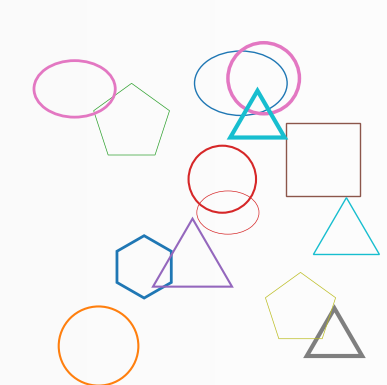[{"shape": "hexagon", "thickness": 2, "radius": 0.4, "center": [0.372, 0.307]}, {"shape": "oval", "thickness": 1, "radius": 0.6, "center": [0.622, 0.784]}, {"shape": "circle", "thickness": 1.5, "radius": 0.51, "center": [0.254, 0.101]}, {"shape": "pentagon", "thickness": 0.5, "radius": 0.51, "center": [0.34, 0.681]}, {"shape": "oval", "thickness": 0.5, "radius": 0.4, "center": [0.588, 0.448]}, {"shape": "circle", "thickness": 1.5, "radius": 0.44, "center": [0.574, 0.534]}, {"shape": "triangle", "thickness": 1.5, "radius": 0.59, "center": [0.497, 0.314]}, {"shape": "square", "thickness": 1, "radius": 0.48, "center": [0.834, 0.586]}, {"shape": "oval", "thickness": 2, "radius": 0.52, "center": [0.193, 0.769]}, {"shape": "circle", "thickness": 2.5, "radius": 0.46, "center": [0.68, 0.797]}, {"shape": "triangle", "thickness": 3, "radius": 0.41, "center": [0.863, 0.117]}, {"shape": "pentagon", "thickness": 0.5, "radius": 0.48, "center": [0.776, 0.197]}, {"shape": "triangle", "thickness": 1, "radius": 0.49, "center": [0.894, 0.388]}, {"shape": "triangle", "thickness": 3, "radius": 0.41, "center": [0.664, 0.683]}]